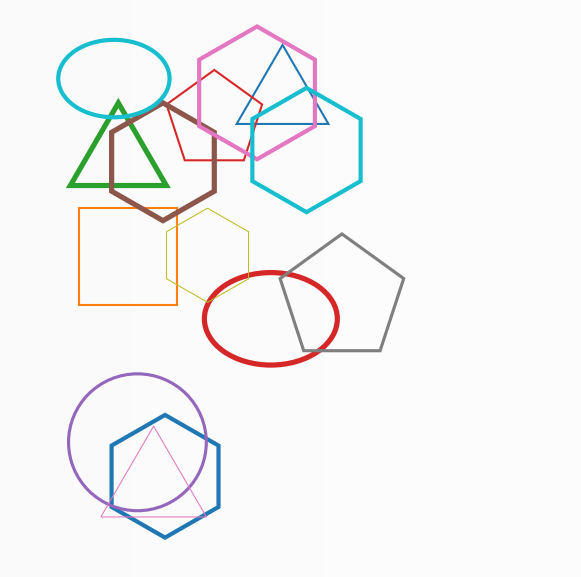[{"shape": "triangle", "thickness": 1, "radius": 0.46, "center": [0.486, 0.83]}, {"shape": "hexagon", "thickness": 2, "radius": 0.53, "center": [0.284, 0.174]}, {"shape": "square", "thickness": 1, "radius": 0.42, "center": [0.22, 0.555]}, {"shape": "triangle", "thickness": 2.5, "radius": 0.48, "center": [0.204, 0.726]}, {"shape": "oval", "thickness": 2.5, "radius": 0.57, "center": [0.466, 0.447]}, {"shape": "pentagon", "thickness": 1, "radius": 0.43, "center": [0.369, 0.792]}, {"shape": "circle", "thickness": 1.5, "radius": 0.59, "center": [0.236, 0.233]}, {"shape": "hexagon", "thickness": 2.5, "radius": 0.51, "center": [0.28, 0.719]}, {"shape": "triangle", "thickness": 0.5, "radius": 0.52, "center": [0.264, 0.156]}, {"shape": "hexagon", "thickness": 2, "radius": 0.57, "center": [0.442, 0.838]}, {"shape": "pentagon", "thickness": 1.5, "radius": 0.56, "center": [0.588, 0.482]}, {"shape": "hexagon", "thickness": 0.5, "radius": 0.41, "center": [0.357, 0.557]}, {"shape": "oval", "thickness": 2, "radius": 0.48, "center": [0.196, 0.863]}, {"shape": "hexagon", "thickness": 2, "radius": 0.54, "center": [0.527, 0.739]}]